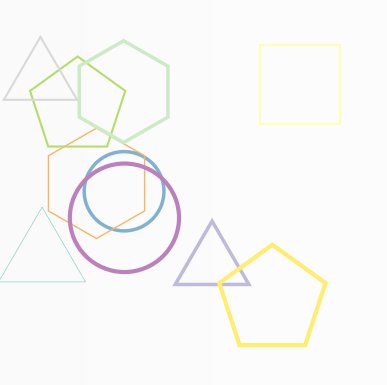[{"shape": "triangle", "thickness": 0.5, "radius": 0.65, "center": [0.109, 0.333]}, {"shape": "square", "thickness": 1.5, "radius": 0.51, "center": [0.774, 0.78]}, {"shape": "triangle", "thickness": 2.5, "radius": 0.55, "center": [0.547, 0.316]}, {"shape": "circle", "thickness": 2.5, "radius": 0.51, "center": [0.32, 0.503]}, {"shape": "hexagon", "thickness": 1, "radius": 0.72, "center": [0.249, 0.524]}, {"shape": "pentagon", "thickness": 1.5, "radius": 0.65, "center": [0.2, 0.724]}, {"shape": "triangle", "thickness": 1.5, "radius": 0.54, "center": [0.104, 0.795]}, {"shape": "circle", "thickness": 3, "radius": 0.7, "center": [0.321, 0.434]}, {"shape": "hexagon", "thickness": 2.5, "radius": 0.66, "center": [0.319, 0.762]}, {"shape": "pentagon", "thickness": 3, "radius": 0.72, "center": [0.703, 0.22]}]